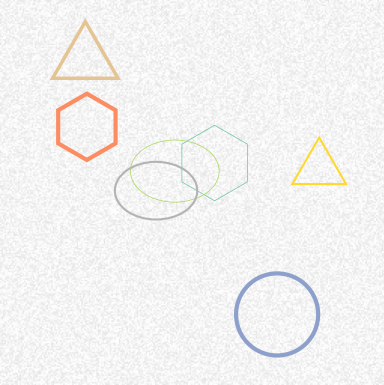[{"shape": "hexagon", "thickness": 0.5, "radius": 0.49, "center": [0.557, 0.577]}, {"shape": "hexagon", "thickness": 3, "radius": 0.43, "center": [0.226, 0.671]}, {"shape": "circle", "thickness": 3, "radius": 0.53, "center": [0.72, 0.183]}, {"shape": "oval", "thickness": 0.5, "radius": 0.58, "center": [0.454, 0.556]}, {"shape": "triangle", "thickness": 1.5, "radius": 0.4, "center": [0.829, 0.562]}, {"shape": "triangle", "thickness": 2.5, "radius": 0.49, "center": [0.222, 0.846]}, {"shape": "oval", "thickness": 1.5, "radius": 0.53, "center": [0.405, 0.505]}]